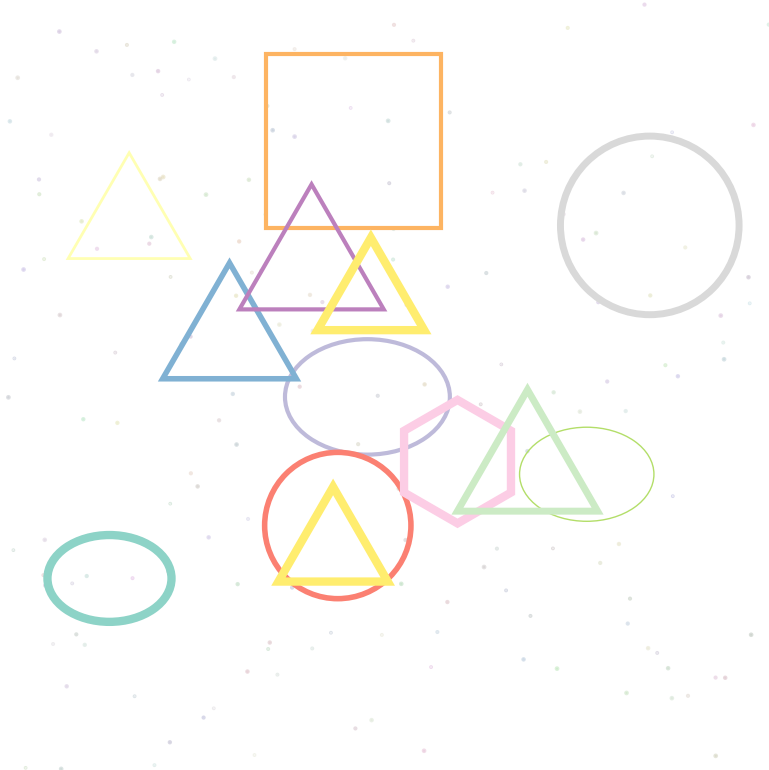[{"shape": "oval", "thickness": 3, "radius": 0.4, "center": [0.142, 0.249]}, {"shape": "triangle", "thickness": 1, "radius": 0.46, "center": [0.168, 0.71]}, {"shape": "oval", "thickness": 1.5, "radius": 0.54, "center": [0.477, 0.485]}, {"shape": "circle", "thickness": 2, "radius": 0.48, "center": [0.439, 0.318]}, {"shape": "triangle", "thickness": 2, "radius": 0.5, "center": [0.298, 0.558]}, {"shape": "square", "thickness": 1.5, "radius": 0.57, "center": [0.459, 0.817]}, {"shape": "oval", "thickness": 0.5, "radius": 0.44, "center": [0.762, 0.384]}, {"shape": "hexagon", "thickness": 3, "radius": 0.4, "center": [0.594, 0.4]}, {"shape": "circle", "thickness": 2.5, "radius": 0.58, "center": [0.844, 0.707]}, {"shape": "triangle", "thickness": 1.5, "radius": 0.54, "center": [0.405, 0.652]}, {"shape": "triangle", "thickness": 2.5, "radius": 0.53, "center": [0.685, 0.389]}, {"shape": "triangle", "thickness": 3, "radius": 0.4, "center": [0.482, 0.611]}, {"shape": "triangle", "thickness": 3, "radius": 0.41, "center": [0.433, 0.286]}]